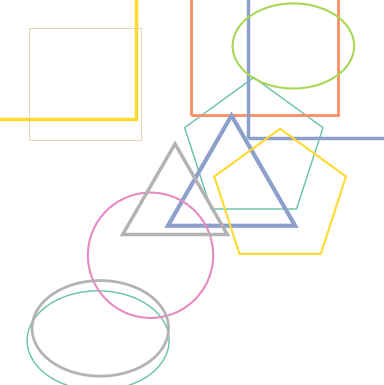[{"shape": "oval", "thickness": 1, "radius": 0.92, "center": [0.255, 0.116]}, {"shape": "pentagon", "thickness": 1, "radius": 0.94, "center": [0.659, 0.61]}, {"shape": "square", "thickness": 2, "radius": 0.95, "center": [0.686, 0.892]}, {"shape": "square", "thickness": 2.5, "radius": 0.92, "center": [0.828, 0.826]}, {"shape": "triangle", "thickness": 3, "radius": 0.95, "center": [0.601, 0.509]}, {"shape": "circle", "thickness": 1.5, "radius": 0.81, "center": [0.391, 0.337]}, {"shape": "oval", "thickness": 1.5, "radius": 0.79, "center": [0.762, 0.881]}, {"shape": "pentagon", "thickness": 1.5, "radius": 0.9, "center": [0.728, 0.486]}, {"shape": "square", "thickness": 2.5, "radius": 0.99, "center": [0.155, 0.888]}, {"shape": "square", "thickness": 0.5, "radius": 0.72, "center": [0.221, 0.782]}, {"shape": "oval", "thickness": 2, "radius": 0.89, "center": [0.261, 0.147]}, {"shape": "triangle", "thickness": 2.5, "radius": 0.78, "center": [0.455, 0.469]}]